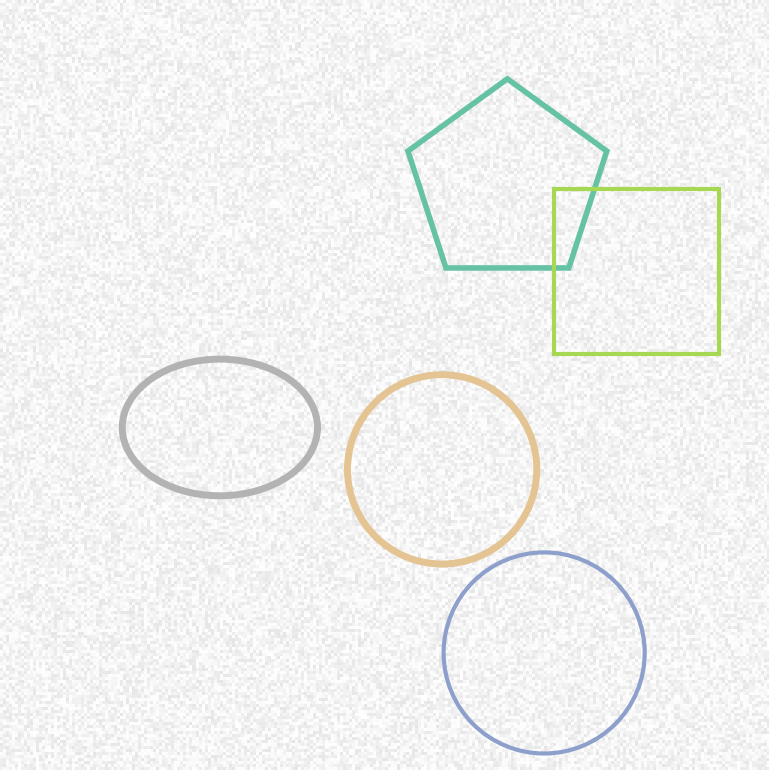[{"shape": "pentagon", "thickness": 2, "radius": 0.68, "center": [0.659, 0.762]}, {"shape": "circle", "thickness": 1.5, "radius": 0.65, "center": [0.707, 0.152]}, {"shape": "square", "thickness": 1.5, "radius": 0.54, "center": [0.827, 0.647]}, {"shape": "circle", "thickness": 2.5, "radius": 0.61, "center": [0.574, 0.39]}, {"shape": "oval", "thickness": 2.5, "radius": 0.63, "center": [0.286, 0.445]}]